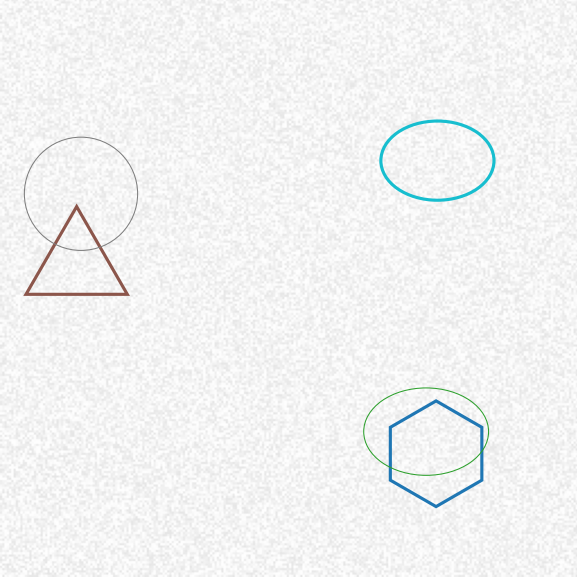[{"shape": "hexagon", "thickness": 1.5, "radius": 0.46, "center": [0.755, 0.213]}, {"shape": "oval", "thickness": 0.5, "radius": 0.54, "center": [0.738, 0.252]}, {"shape": "triangle", "thickness": 1.5, "radius": 0.51, "center": [0.133, 0.54]}, {"shape": "circle", "thickness": 0.5, "radius": 0.49, "center": [0.14, 0.664]}, {"shape": "oval", "thickness": 1.5, "radius": 0.49, "center": [0.757, 0.721]}]